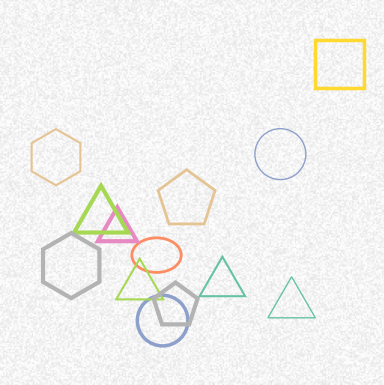[{"shape": "triangle", "thickness": 1, "radius": 0.36, "center": [0.757, 0.21]}, {"shape": "triangle", "thickness": 1.5, "radius": 0.34, "center": [0.578, 0.265]}, {"shape": "oval", "thickness": 2, "radius": 0.32, "center": [0.407, 0.337]}, {"shape": "circle", "thickness": 1, "radius": 0.33, "center": [0.728, 0.6]}, {"shape": "circle", "thickness": 2.5, "radius": 0.33, "center": [0.422, 0.167]}, {"shape": "triangle", "thickness": 3, "radius": 0.29, "center": [0.305, 0.403]}, {"shape": "triangle", "thickness": 1.5, "radius": 0.35, "center": [0.363, 0.258]}, {"shape": "triangle", "thickness": 3, "radius": 0.4, "center": [0.262, 0.437]}, {"shape": "square", "thickness": 2.5, "radius": 0.31, "center": [0.882, 0.833]}, {"shape": "hexagon", "thickness": 1.5, "radius": 0.37, "center": [0.145, 0.592]}, {"shape": "pentagon", "thickness": 2, "radius": 0.39, "center": [0.485, 0.481]}, {"shape": "pentagon", "thickness": 3, "radius": 0.3, "center": [0.456, 0.206]}, {"shape": "hexagon", "thickness": 3, "radius": 0.42, "center": [0.185, 0.31]}]